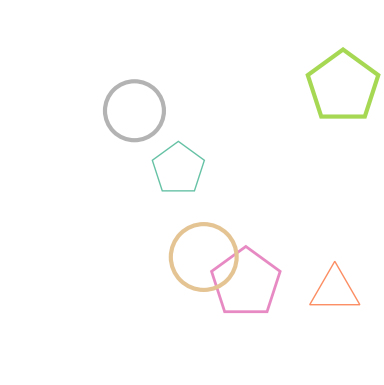[{"shape": "pentagon", "thickness": 1, "radius": 0.36, "center": [0.463, 0.562]}, {"shape": "triangle", "thickness": 1, "radius": 0.38, "center": [0.87, 0.246]}, {"shape": "pentagon", "thickness": 2, "radius": 0.47, "center": [0.639, 0.266]}, {"shape": "pentagon", "thickness": 3, "radius": 0.48, "center": [0.891, 0.775]}, {"shape": "circle", "thickness": 3, "radius": 0.43, "center": [0.529, 0.332]}, {"shape": "circle", "thickness": 3, "radius": 0.38, "center": [0.349, 0.712]}]